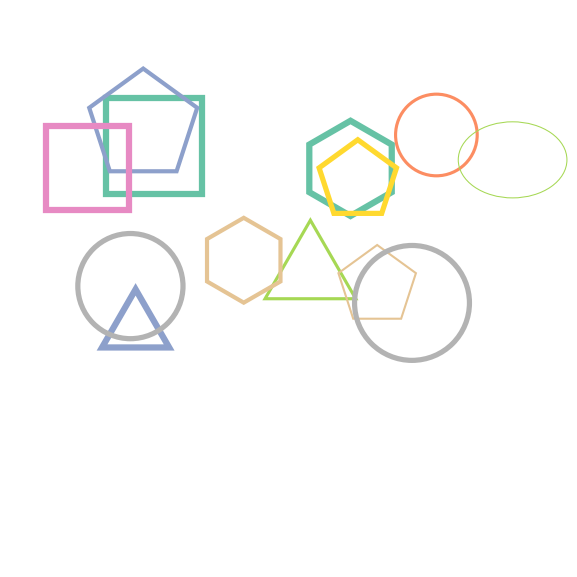[{"shape": "hexagon", "thickness": 3, "radius": 0.41, "center": [0.607, 0.708]}, {"shape": "square", "thickness": 3, "radius": 0.41, "center": [0.267, 0.746]}, {"shape": "circle", "thickness": 1.5, "radius": 0.35, "center": [0.756, 0.765]}, {"shape": "triangle", "thickness": 3, "radius": 0.34, "center": [0.235, 0.431]}, {"shape": "pentagon", "thickness": 2, "radius": 0.49, "center": [0.248, 0.782]}, {"shape": "square", "thickness": 3, "radius": 0.36, "center": [0.151, 0.709]}, {"shape": "triangle", "thickness": 1.5, "radius": 0.45, "center": [0.537, 0.527]}, {"shape": "oval", "thickness": 0.5, "radius": 0.47, "center": [0.888, 0.722]}, {"shape": "pentagon", "thickness": 2.5, "radius": 0.35, "center": [0.62, 0.687]}, {"shape": "pentagon", "thickness": 1, "radius": 0.35, "center": [0.653, 0.504]}, {"shape": "hexagon", "thickness": 2, "radius": 0.37, "center": [0.422, 0.548]}, {"shape": "circle", "thickness": 2.5, "radius": 0.5, "center": [0.713, 0.475]}, {"shape": "circle", "thickness": 2.5, "radius": 0.46, "center": [0.226, 0.504]}]